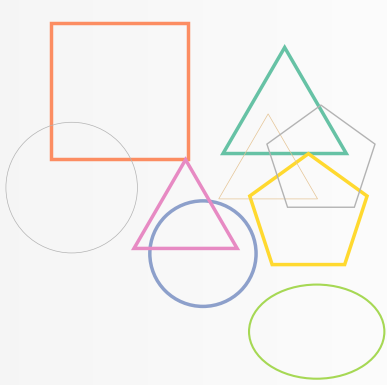[{"shape": "triangle", "thickness": 2.5, "radius": 0.92, "center": [0.735, 0.693]}, {"shape": "square", "thickness": 2.5, "radius": 0.88, "center": [0.309, 0.763]}, {"shape": "circle", "thickness": 2.5, "radius": 0.69, "center": [0.524, 0.341]}, {"shape": "triangle", "thickness": 2.5, "radius": 0.77, "center": [0.479, 0.432]}, {"shape": "oval", "thickness": 1.5, "radius": 0.87, "center": [0.817, 0.139]}, {"shape": "pentagon", "thickness": 2.5, "radius": 0.8, "center": [0.796, 0.442]}, {"shape": "triangle", "thickness": 0.5, "radius": 0.74, "center": [0.692, 0.557]}, {"shape": "pentagon", "thickness": 1, "radius": 0.73, "center": [0.828, 0.58]}, {"shape": "circle", "thickness": 0.5, "radius": 0.85, "center": [0.185, 0.513]}]